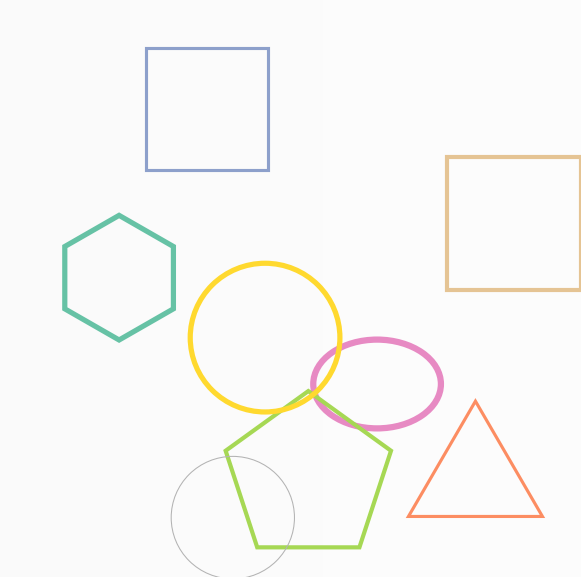[{"shape": "hexagon", "thickness": 2.5, "radius": 0.54, "center": [0.205, 0.518]}, {"shape": "triangle", "thickness": 1.5, "radius": 0.67, "center": [0.818, 0.171]}, {"shape": "square", "thickness": 1.5, "radius": 0.53, "center": [0.357, 0.81]}, {"shape": "oval", "thickness": 3, "radius": 0.55, "center": [0.649, 0.334]}, {"shape": "pentagon", "thickness": 2, "radius": 0.75, "center": [0.53, 0.172]}, {"shape": "circle", "thickness": 2.5, "radius": 0.64, "center": [0.456, 0.415]}, {"shape": "square", "thickness": 2, "radius": 0.58, "center": [0.884, 0.612]}, {"shape": "circle", "thickness": 0.5, "radius": 0.53, "center": [0.401, 0.103]}]